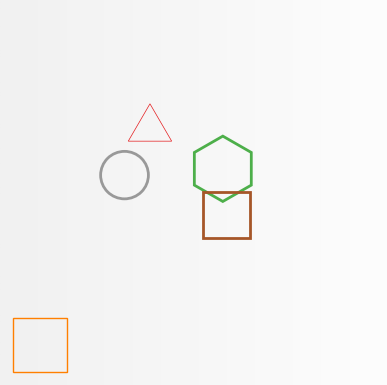[{"shape": "triangle", "thickness": 0.5, "radius": 0.32, "center": [0.387, 0.666]}, {"shape": "hexagon", "thickness": 2, "radius": 0.42, "center": [0.575, 0.562]}, {"shape": "square", "thickness": 1, "radius": 0.35, "center": [0.103, 0.103]}, {"shape": "square", "thickness": 2, "radius": 0.3, "center": [0.586, 0.442]}, {"shape": "circle", "thickness": 2, "radius": 0.31, "center": [0.321, 0.545]}]